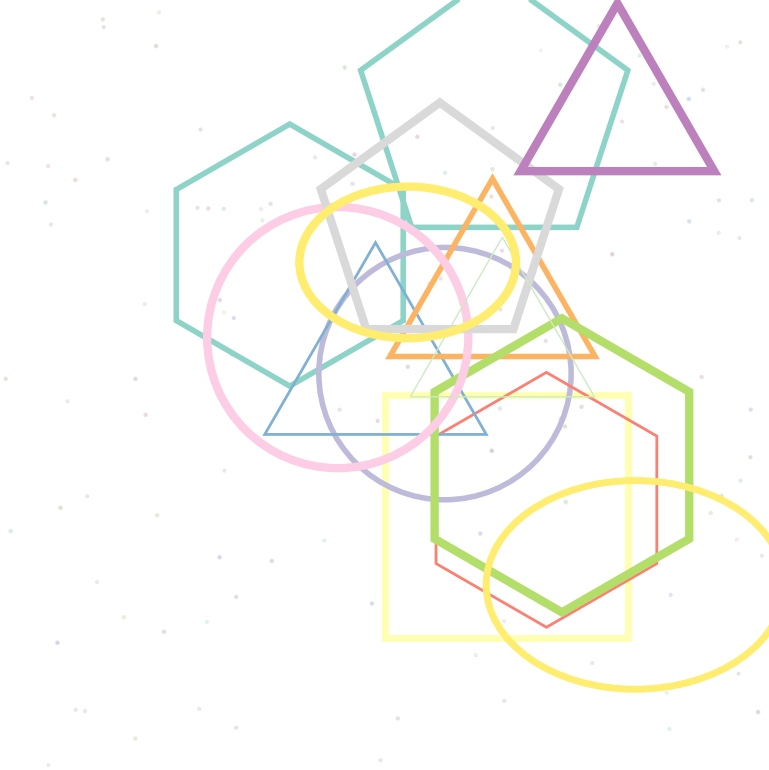[{"shape": "pentagon", "thickness": 2, "radius": 0.91, "center": [0.642, 0.852]}, {"shape": "hexagon", "thickness": 2, "radius": 0.85, "center": [0.376, 0.669]}, {"shape": "square", "thickness": 2.5, "radius": 0.79, "center": [0.658, 0.329]}, {"shape": "circle", "thickness": 2, "radius": 0.82, "center": [0.578, 0.515]}, {"shape": "hexagon", "thickness": 1, "radius": 0.83, "center": [0.71, 0.351]}, {"shape": "triangle", "thickness": 1, "radius": 0.83, "center": [0.488, 0.519]}, {"shape": "triangle", "thickness": 2, "radius": 0.77, "center": [0.64, 0.614]}, {"shape": "hexagon", "thickness": 3, "radius": 0.95, "center": [0.73, 0.396]}, {"shape": "circle", "thickness": 3, "radius": 0.85, "center": [0.439, 0.562]}, {"shape": "pentagon", "thickness": 3, "radius": 0.81, "center": [0.571, 0.704]}, {"shape": "triangle", "thickness": 3, "radius": 0.73, "center": [0.802, 0.85]}, {"shape": "triangle", "thickness": 0.5, "radius": 0.69, "center": [0.652, 0.554]}, {"shape": "oval", "thickness": 2.5, "radius": 0.97, "center": [0.825, 0.24]}, {"shape": "oval", "thickness": 3, "radius": 0.7, "center": [0.529, 0.659]}]